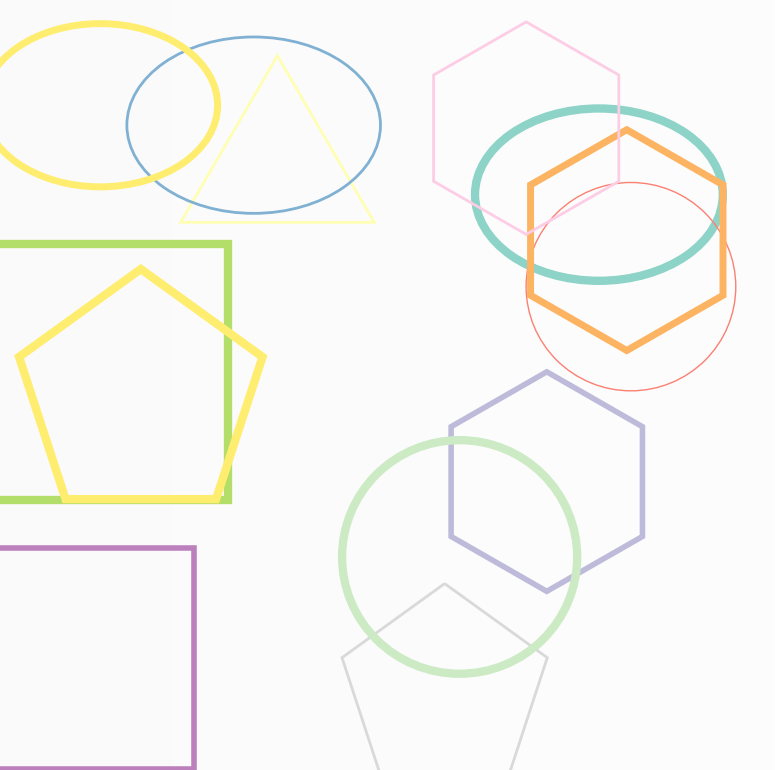[{"shape": "oval", "thickness": 3, "radius": 0.8, "center": [0.773, 0.747]}, {"shape": "triangle", "thickness": 1, "radius": 0.72, "center": [0.358, 0.783]}, {"shape": "hexagon", "thickness": 2, "radius": 0.71, "center": [0.706, 0.375]}, {"shape": "circle", "thickness": 0.5, "radius": 0.68, "center": [0.814, 0.628]}, {"shape": "oval", "thickness": 1, "radius": 0.82, "center": [0.327, 0.837]}, {"shape": "hexagon", "thickness": 2.5, "radius": 0.72, "center": [0.809, 0.688]}, {"shape": "square", "thickness": 3, "radius": 0.83, "center": [0.128, 0.517]}, {"shape": "hexagon", "thickness": 1, "radius": 0.69, "center": [0.679, 0.834]}, {"shape": "pentagon", "thickness": 1, "radius": 0.7, "center": [0.574, 0.103]}, {"shape": "square", "thickness": 2, "radius": 0.72, "center": [0.107, 0.145]}, {"shape": "circle", "thickness": 3, "radius": 0.76, "center": [0.593, 0.277]}, {"shape": "oval", "thickness": 2.5, "radius": 0.76, "center": [0.129, 0.863]}, {"shape": "pentagon", "thickness": 3, "radius": 0.83, "center": [0.182, 0.485]}]